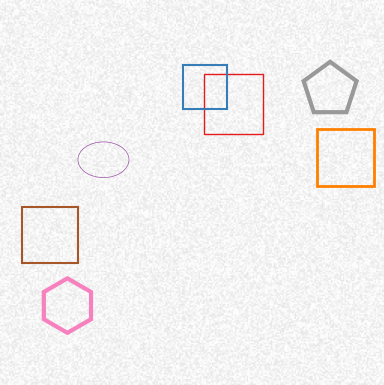[{"shape": "square", "thickness": 1, "radius": 0.39, "center": [0.606, 0.73]}, {"shape": "square", "thickness": 1.5, "radius": 0.29, "center": [0.532, 0.775]}, {"shape": "oval", "thickness": 0.5, "radius": 0.33, "center": [0.269, 0.585]}, {"shape": "square", "thickness": 2, "radius": 0.37, "center": [0.898, 0.591]}, {"shape": "square", "thickness": 1.5, "radius": 0.37, "center": [0.129, 0.389]}, {"shape": "hexagon", "thickness": 3, "radius": 0.35, "center": [0.175, 0.206]}, {"shape": "pentagon", "thickness": 3, "radius": 0.36, "center": [0.857, 0.767]}]